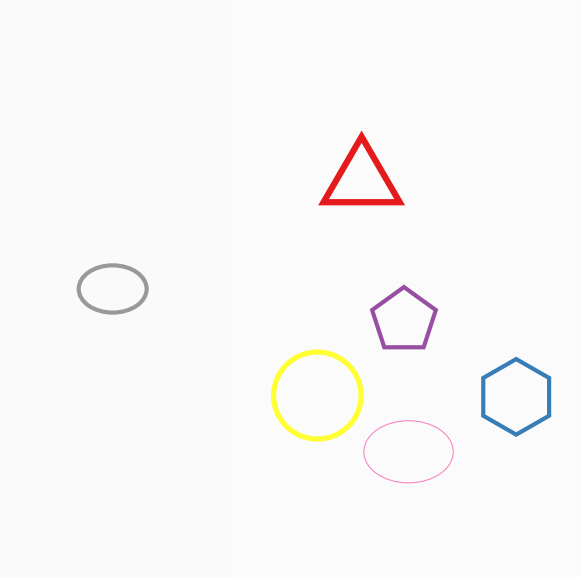[{"shape": "triangle", "thickness": 3, "radius": 0.38, "center": [0.622, 0.687]}, {"shape": "hexagon", "thickness": 2, "radius": 0.33, "center": [0.888, 0.312]}, {"shape": "pentagon", "thickness": 2, "radius": 0.29, "center": [0.695, 0.444]}, {"shape": "circle", "thickness": 2.5, "radius": 0.38, "center": [0.546, 0.314]}, {"shape": "oval", "thickness": 0.5, "radius": 0.38, "center": [0.703, 0.217]}, {"shape": "oval", "thickness": 2, "radius": 0.29, "center": [0.194, 0.499]}]